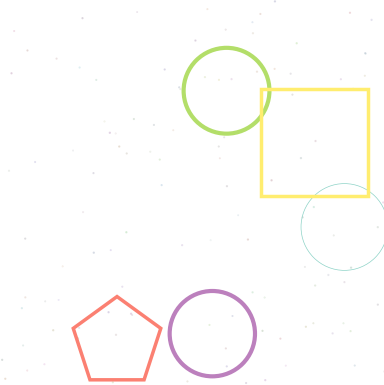[{"shape": "circle", "thickness": 0.5, "radius": 0.56, "center": [0.895, 0.41]}, {"shape": "pentagon", "thickness": 2.5, "radius": 0.6, "center": [0.304, 0.11]}, {"shape": "circle", "thickness": 3, "radius": 0.56, "center": [0.588, 0.764]}, {"shape": "circle", "thickness": 3, "radius": 0.55, "center": [0.551, 0.133]}, {"shape": "square", "thickness": 2.5, "radius": 0.69, "center": [0.818, 0.629]}]